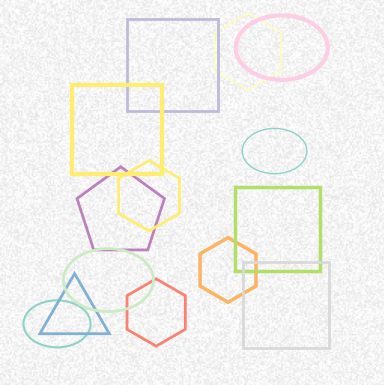[{"shape": "oval", "thickness": 1, "radius": 0.42, "center": [0.713, 0.608]}, {"shape": "oval", "thickness": 1.5, "radius": 0.44, "center": [0.148, 0.159]}, {"shape": "hexagon", "thickness": 1, "radius": 0.5, "center": [0.643, 0.866]}, {"shape": "square", "thickness": 2, "radius": 0.6, "center": [0.448, 0.831]}, {"shape": "hexagon", "thickness": 2, "radius": 0.44, "center": [0.406, 0.188]}, {"shape": "triangle", "thickness": 2, "radius": 0.52, "center": [0.194, 0.185]}, {"shape": "hexagon", "thickness": 2.5, "radius": 0.42, "center": [0.592, 0.299]}, {"shape": "square", "thickness": 2.5, "radius": 0.55, "center": [0.721, 0.406]}, {"shape": "oval", "thickness": 3, "radius": 0.6, "center": [0.732, 0.876]}, {"shape": "square", "thickness": 2, "radius": 0.55, "center": [0.743, 0.208]}, {"shape": "pentagon", "thickness": 2, "radius": 0.6, "center": [0.314, 0.447]}, {"shape": "oval", "thickness": 2, "radius": 0.58, "center": [0.282, 0.272]}, {"shape": "square", "thickness": 3, "radius": 0.58, "center": [0.304, 0.663]}, {"shape": "hexagon", "thickness": 2, "radius": 0.46, "center": [0.387, 0.492]}]